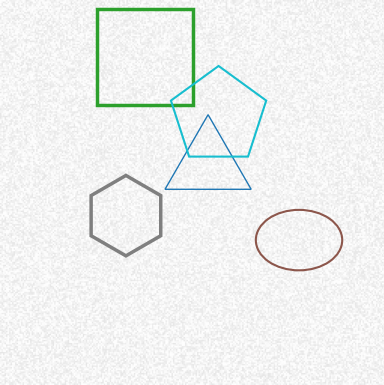[{"shape": "triangle", "thickness": 1, "radius": 0.65, "center": [0.54, 0.573]}, {"shape": "square", "thickness": 2.5, "radius": 0.62, "center": [0.377, 0.852]}, {"shape": "oval", "thickness": 1.5, "radius": 0.56, "center": [0.777, 0.376]}, {"shape": "hexagon", "thickness": 2.5, "radius": 0.52, "center": [0.327, 0.44]}, {"shape": "pentagon", "thickness": 1.5, "radius": 0.65, "center": [0.568, 0.699]}]